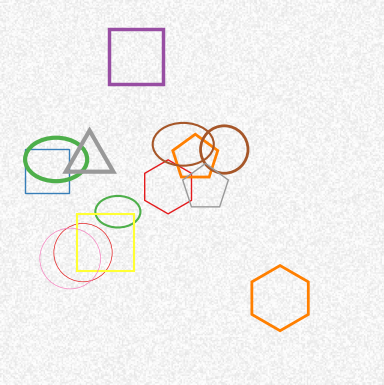[{"shape": "hexagon", "thickness": 1, "radius": 0.35, "center": [0.437, 0.515]}, {"shape": "circle", "thickness": 0.5, "radius": 0.38, "center": [0.216, 0.344]}, {"shape": "square", "thickness": 1, "radius": 0.29, "center": [0.122, 0.556]}, {"shape": "oval", "thickness": 1.5, "radius": 0.29, "center": [0.306, 0.45]}, {"shape": "oval", "thickness": 3, "radius": 0.4, "center": [0.146, 0.586]}, {"shape": "square", "thickness": 2.5, "radius": 0.35, "center": [0.353, 0.853]}, {"shape": "pentagon", "thickness": 2, "radius": 0.31, "center": [0.507, 0.59]}, {"shape": "hexagon", "thickness": 2, "radius": 0.42, "center": [0.727, 0.226]}, {"shape": "square", "thickness": 1.5, "radius": 0.37, "center": [0.275, 0.37]}, {"shape": "oval", "thickness": 1.5, "radius": 0.4, "center": [0.476, 0.625]}, {"shape": "circle", "thickness": 2, "radius": 0.31, "center": [0.582, 0.612]}, {"shape": "circle", "thickness": 0.5, "radius": 0.39, "center": [0.182, 0.329]}, {"shape": "pentagon", "thickness": 1, "radius": 0.31, "center": [0.534, 0.513]}, {"shape": "triangle", "thickness": 3, "radius": 0.36, "center": [0.233, 0.59]}]